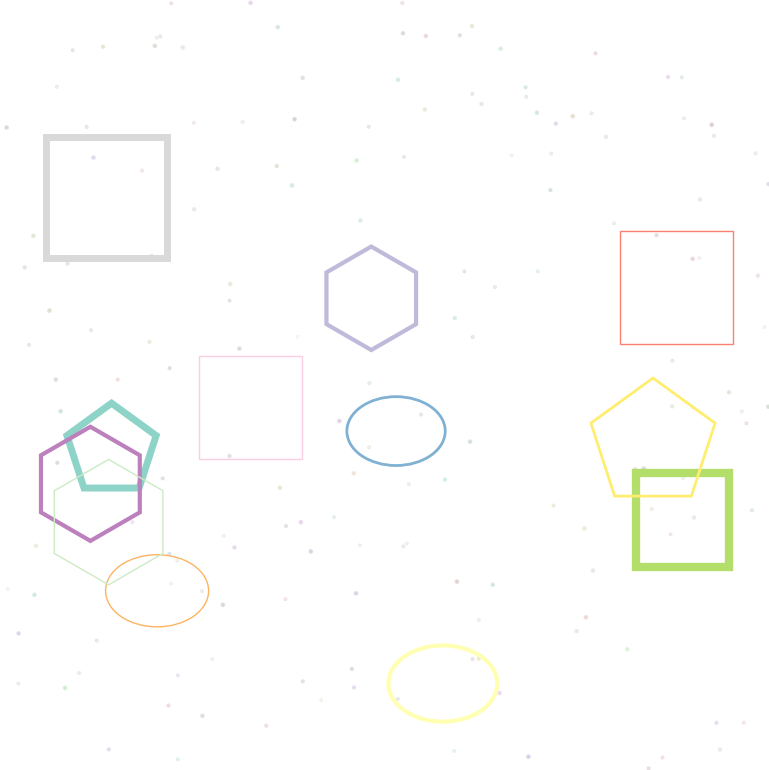[{"shape": "pentagon", "thickness": 2.5, "radius": 0.3, "center": [0.145, 0.415]}, {"shape": "oval", "thickness": 1.5, "radius": 0.35, "center": [0.575, 0.112]}, {"shape": "hexagon", "thickness": 1.5, "radius": 0.34, "center": [0.482, 0.613]}, {"shape": "square", "thickness": 0.5, "radius": 0.37, "center": [0.879, 0.626]}, {"shape": "oval", "thickness": 1, "radius": 0.32, "center": [0.514, 0.44]}, {"shape": "oval", "thickness": 0.5, "radius": 0.33, "center": [0.204, 0.233]}, {"shape": "square", "thickness": 3, "radius": 0.3, "center": [0.887, 0.325]}, {"shape": "square", "thickness": 0.5, "radius": 0.33, "center": [0.325, 0.47]}, {"shape": "square", "thickness": 2.5, "radius": 0.39, "center": [0.139, 0.744]}, {"shape": "hexagon", "thickness": 1.5, "radius": 0.37, "center": [0.117, 0.372]}, {"shape": "hexagon", "thickness": 0.5, "radius": 0.41, "center": [0.141, 0.322]}, {"shape": "pentagon", "thickness": 1, "radius": 0.42, "center": [0.848, 0.424]}]